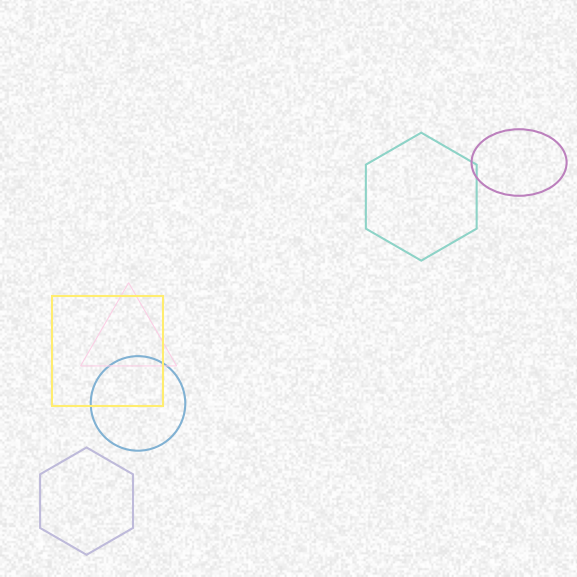[{"shape": "hexagon", "thickness": 1, "radius": 0.55, "center": [0.729, 0.659]}, {"shape": "hexagon", "thickness": 1, "radius": 0.46, "center": [0.15, 0.131]}, {"shape": "circle", "thickness": 1, "radius": 0.41, "center": [0.239, 0.301]}, {"shape": "triangle", "thickness": 0.5, "radius": 0.48, "center": [0.223, 0.414]}, {"shape": "oval", "thickness": 1, "radius": 0.41, "center": [0.899, 0.718]}, {"shape": "square", "thickness": 1, "radius": 0.48, "center": [0.186, 0.391]}]